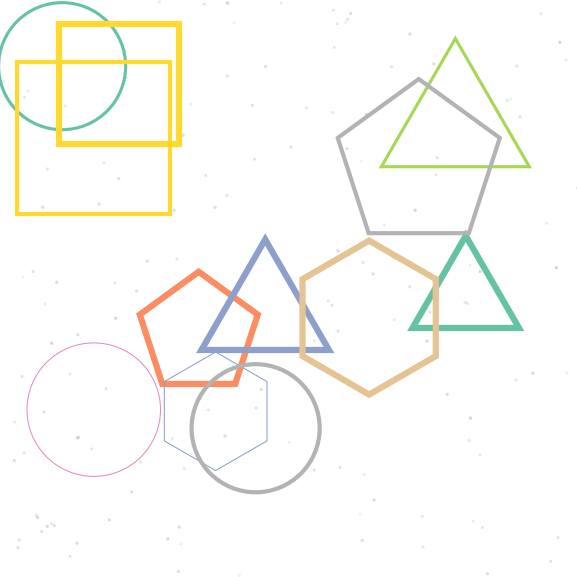[{"shape": "circle", "thickness": 1.5, "radius": 0.55, "center": [0.108, 0.885]}, {"shape": "triangle", "thickness": 3, "radius": 0.53, "center": [0.807, 0.484]}, {"shape": "pentagon", "thickness": 3, "radius": 0.54, "center": [0.344, 0.421]}, {"shape": "hexagon", "thickness": 0.5, "radius": 0.51, "center": [0.373, 0.287]}, {"shape": "triangle", "thickness": 3, "radius": 0.64, "center": [0.459, 0.457]}, {"shape": "circle", "thickness": 0.5, "radius": 0.58, "center": [0.162, 0.29]}, {"shape": "triangle", "thickness": 1.5, "radius": 0.74, "center": [0.788, 0.784]}, {"shape": "square", "thickness": 3, "radius": 0.52, "center": [0.206, 0.854]}, {"shape": "square", "thickness": 2, "radius": 0.66, "center": [0.162, 0.76]}, {"shape": "hexagon", "thickness": 3, "radius": 0.67, "center": [0.639, 0.449]}, {"shape": "circle", "thickness": 2, "radius": 0.55, "center": [0.443, 0.258]}, {"shape": "pentagon", "thickness": 2, "radius": 0.74, "center": [0.725, 0.715]}]